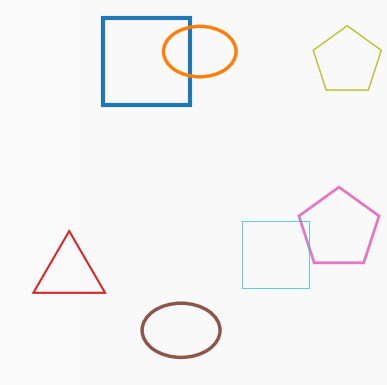[{"shape": "square", "thickness": 3, "radius": 0.56, "center": [0.378, 0.841]}, {"shape": "oval", "thickness": 2.5, "radius": 0.47, "center": [0.516, 0.866]}, {"shape": "triangle", "thickness": 1.5, "radius": 0.53, "center": [0.179, 0.293]}, {"shape": "oval", "thickness": 2.5, "radius": 0.5, "center": [0.467, 0.142]}, {"shape": "pentagon", "thickness": 2, "radius": 0.54, "center": [0.875, 0.405]}, {"shape": "pentagon", "thickness": 1, "radius": 0.46, "center": [0.896, 0.841]}, {"shape": "square", "thickness": 0.5, "radius": 0.43, "center": [0.71, 0.339]}]